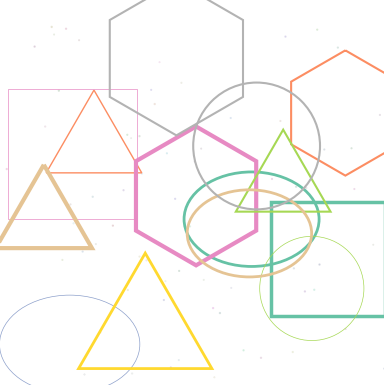[{"shape": "square", "thickness": 2.5, "radius": 0.74, "center": [0.852, 0.327]}, {"shape": "oval", "thickness": 2, "radius": 0.88, "center": [0.653, 0.431]}, {"shape": "hexagon", "thickness": 1.5, "radius": 0.81, "center": [0.897, 0.707]}, {"shape": "triangle", "thickness": 1, "radius": 0.72, "center": [0.244, 0.623]}, {"shape": "oval", "thickness": 0.5, "radius": 0.91, "center": [0.181, 0.106]}, {"shape": "square", "thickness": 0.5, "radius": 0.84, "center": [0.188, 0.6]}, {"shape": "hexagon", "thickness": 3, "radius": 0.9, "center": [0.509, 0.491]}, {"shape": "triangle", "thickness": 1.5, "radius": 0.71, "center": [0.736, 0.521]}, {"shape": "circle", "thickness": 0.5, "radius": 0.68, "center": [0.81, 0.251]}, {"shape": "triangle", "thickness": 2, "radius": 1.0, "center": [0.377, 0.143]}, {"shape": "triangle", "thickness": 3, "radius": 0.72, "center": [0.114, 0.428]}, {"shape": "oval", "thickness": 2, "radius": 0.81, "center": [0.648, 0.394]}, {"shape": "hexagon", "thickness": 1.5, "radius": 1.0, "center": [0.458, 0.848]}, {"shape": "circle", "thickness": 1.5, "radius": 0.82, "center": [0.667, 0.621]}]